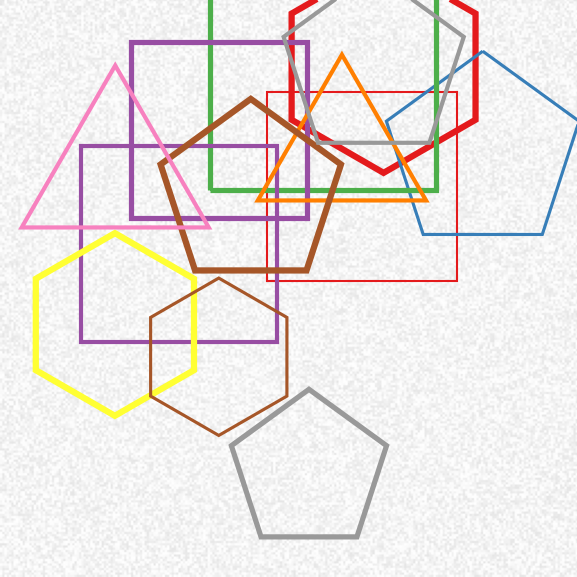[{"shape": "square", "thickness": 1, "radius": 0.82, "center": [0.627, 0.676]}, {"shape": "hexagon", "thickness": 3, "radius": 0.92, "center": [0.664, 0.884]}, {"shape": "pentagon", "thickness": 1.5, "radius": 0.88, "center": [0.836, 0.735]}, {"shape": "square", "thickness": 2.5, "radius": 0.98, "center": [0.559, 0.866]}, {"shape": "square", "thickness": 2.5, "radius": 0.76, "center": [0.38, 0.774]}, {"shape": "square", "thickness": 2, "radius": 0.85, "center": [0.309, 0.576]}, {"shape": "triangle", "thickness": 2, "radius": 0.84, "center": [0.592, 0.736]}, {"shape": "hexagon", "thickness": 3, "radius": 0.79, "center": [0.199, 0.437]}, {"shape": "hexagon", "thickness": 1.5, "radius": 0.68, "center": [0.379, 0.381]}, {"shape": "pentagon", "thickness": 3, "radius": 0.82, "center": [0.434, 0.664]}, {"shape": "triangle", "thickness": 2, "radius": 0.93, "center": [0.2, 0.699]}, {"shape": "pentagon", "thickness": 2.5, "radius": 0.71, "center": [0.535, 0.184]}, {"shape": "pentagon", "thickness": 2, "radius": 0.82, "center": [0.647, 0.885]}]